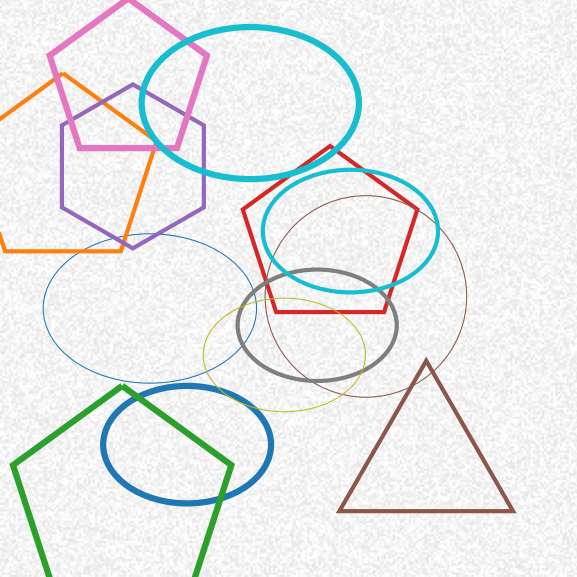[{"shape": "oval", "thickness": 0.5, "radius": 0.92, "center": [0.26, 0.465]}, {"shape": "oval", "thickness": 3, "radius": 0.73, "center": [0.324, 0.229]}, {"shape": "pentagon", "thickness": 2, "radius": 0.85, "center": [0.109, 0.702]}, {"shape": "pentagon", "thickness": 3, "radius": 0.99, "center": [0.212, 0.132]}, {"shape": "pentagon", "thickness": 2, "radius": 0.79, "center": [0.572, 0.587]}, {"shape": "hexagon", "thickness": 2, "radius": 0.71, "center": [0.23, 0.711]}, {"shape": "circle", "thickness": 0.5, "radius": 0.87, "center": [0.634, 0.486]}, {"shape": "triangle", "thickness": 2, "radius": 0.87, "center": [0.738, 0.201]}, {"shape": "pentagon", "thickness": 3, "radius": 0.72, "center": [0.222, 0.859]}, {"shape": "oval", "thickness": 2, "radius": 0.69, "center": [0.549, 0.436]}, {"shape": "oval", "thickness": 0.5, "radius": 0.7, "center": [0.492, 0.385]}, {"shape": "oval", "thickness": 3, "radius": 0.94, "center": [0.433, 0.821]}, {"shape": "oval", "thickness": 2, "radius": 0.76, "center": [0.607, 0.599]}]